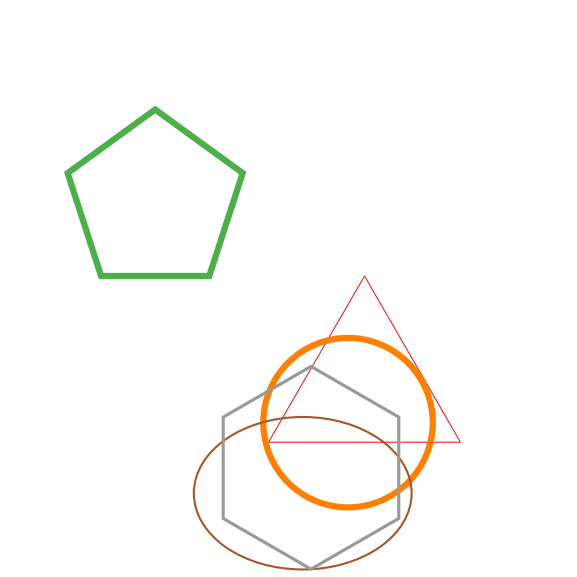[{"shape": "triangle", "thickness": 0.5, "radius": 0.96, "center": [0.631, 0.329]}, {"shape": "pentagon", "thickness": 3, "radius": 0.8, "center": [0.269, 0.65]}, {"shape": "circle", "thickness": 3, "radius": 0.73, "center": [0.603, 0.267]}, {"shape": "oval", "thickness": 1, "radius": 0.94, "center": [0.524, 0.145]}, {"shape": "hexagon", "thickness": 1.5, "radius": 0.88, "center": [0.539, 0.189]}]